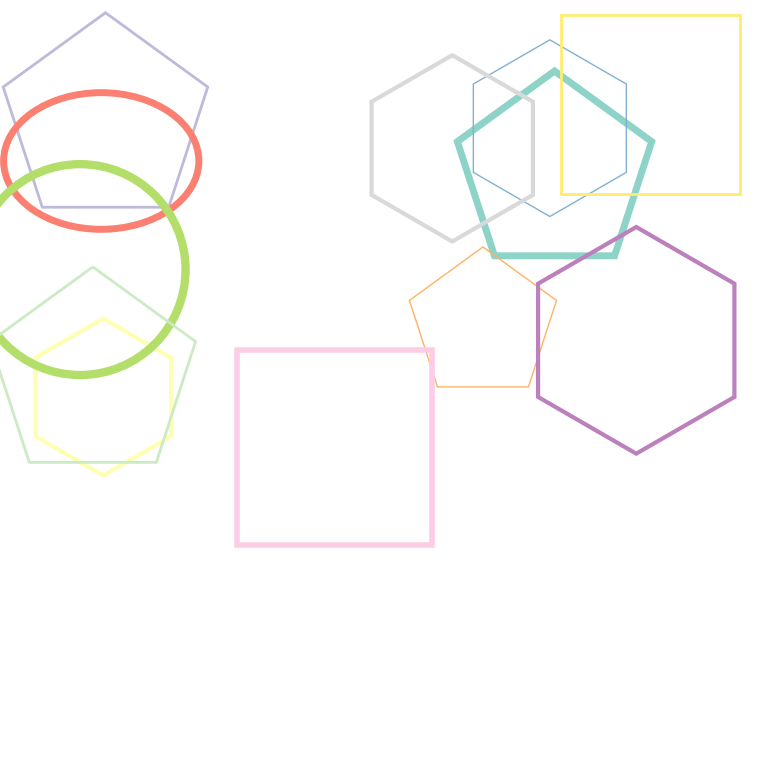[{"shape": "pentagon", "thickness": 2.5, "radius": 0.66, "center": [0.72, 0.775]}, {"shape": "hexagon", "thickness": 1.5, "radius": 0.51, "center": [0.134, 0.484]}, {"shape": "pentagon", "thickness": 1, "radius": 0.7, "center": [0.137, 0.844]}, {"shape": "oval", "thickness": 2.5, "radius": 0.63, "center": [0.131, 0.791]}, {"shape": "hexagon", "thickness": 0.5, "radius": 0.57, "center": [0.714, 0.834]}, {"shape": "pentagon", "thickness": 0.5, "radius": 0.5, "center": [0.627, 0.579]}, {"shape": "circle", "thickness": 3, "radius": 0.68, "center": [0.104, 0.65]}, {"shape": "square", "thickness": 2, "radius": 0.63, "center": [0.434, 0.419]}, {"shape": "hexagon", "thickness": 1.5, "radius": 0.6, "center": [0.587, 0.807]}, {"shape": "hexagon", "thickness": 1.5, "radius": 0.74, "center": [0.826, 0.558]}, {"shape": "pentagon", "thickness": 1, "radius": 0.7, "center": [0.121, 0.513]}, {"shape": "square", "thickness": 1, "radius": 0.58, "center": [0.845, 0.864]}]